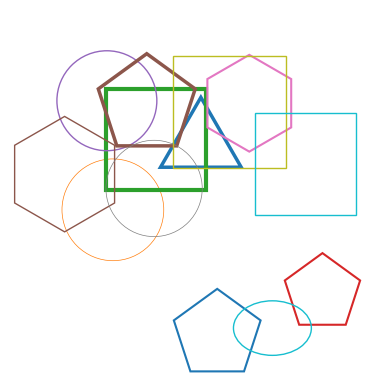[{"shape": "pentagon", "thickness": 1.5, "radius": 0.59, "center": [0.564, 0.131]}, {"shape": "triangle", "thickness": 2.5, "radius": 0.6, "center": [0.522, 0.626]}, {"shape": "circle", "thickness": 0.5, "radius": 0.66, "center": [0.293, 0.455]}, {"shape": "square", "thickness": 3, "radius": 0.65, "center": [0.405, 0.638]}, {"shape": "pentagon", "thickness": 1.5, "radius": 0.51, "center": [0.838, 0.24]}, {"shape": "circle", "thickness": 1, "radius": 0.65, "center": [0.278, 0.738]}, {"shape": "pentagon", "thickness": 2.5, "radius": 0.66, "center": [0.381, 0.728]}, {"shape": "hexagon", "thickness": 1, "radius": 0.75, "center": [0.168, 0.548]}, {"shape": "hexagon", "thickness": 1.5, "radius": 0.63, "center": [0.647, 0.732]}, {"shape": "circle", "thickness": 0.5, "radius": 0.63, "center": [0.4, 0.511]}, {"shape": "square", "thickness": 1, "radius": 0.73, "center": [0.596, 0.709]}, {"shape": "square", "thickness": 1, "radius": 0.66, "center": [0.793, 0.574]}, {"shape": "oval", "thickness": 1, "radius": 0.51, "center": [0.708, 0.148]}]